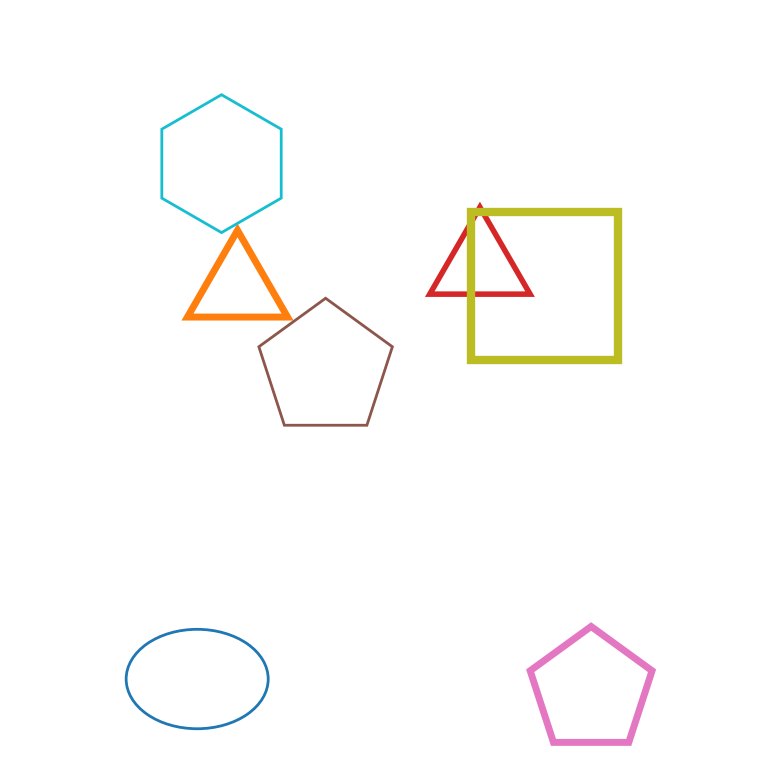[{"shape": "oval", "thickness": 1, "radius": 0.46, "center": [0.256, 0.118]}, {"shape": "triangle", "thickness": 2.5, "radius": 0.38, "center": [0.308, 0.626]}, {"shape": "triangle", "thickness": 2, "radius": 0.38, "center": [0.623, 0.656]}, {"shape": "pentagon", "thickness": 1, "radius": 0.46, "center": [0.423, 0.521]}, {"shape": "pentagon", "thickness": 2.5, "radius": 0.42, "center": [0.768, 0.103]}, {"shape": "square", "thickness": 3, "radius": 0.48, "center": [0.708, 0.628]}, {"shape": "hexagon", "thickness": 1, "radius": 0.45, "center": [0.288, 0.787]}]